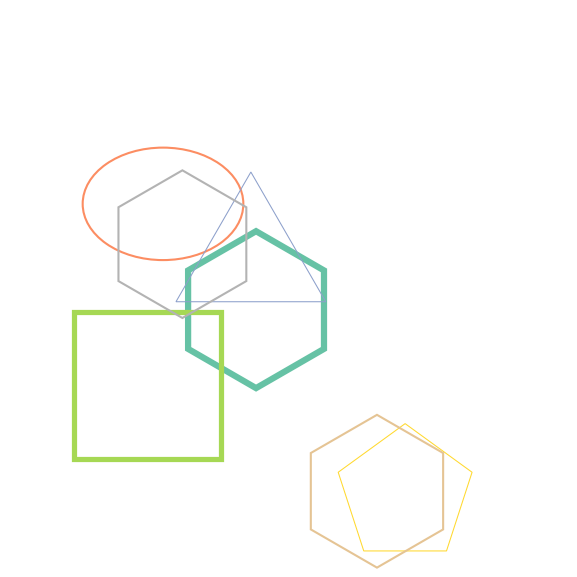[{"shape": "hexagon", "thickness": 3, "radius": 0.68, "center": [0.443, 0.463]}, {"shape": "oval", "thickness": 1, "radius": 0.7, "center": [0.282, 0.646]}, {"shape": "triangle", "thickness": 0.5, "radius": 0.75, "center": [0.434, 0.552]}, {"shape": "square", "thickness": 2.5, "radius": 0.63, "center": [0.256, 0.331]}, {"shape": "pentagon", "thickness": 0.5, "radius": 0.61, "center": [0.702, 0.144]}, {"shape": "hexagon", "thickness": 1, "radius": 0.66, "center": [0.653, 0.149]}, {"shape": "hexagon", "thickness": 1, "radius": 0.64, "center": [0.316, 0.576]}]